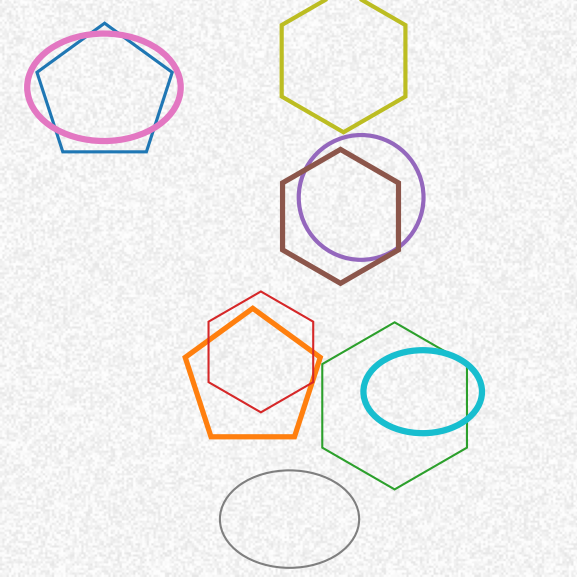[{"shape": "pentagon", "thickness": 1.5, "radius": 0.62, "center": [0.181, 0.836]}, {"shape": "pentagon", "thickness": 2.5, "radius": 0.61, "center": [0.438, 0.342]}, {"shape": "hexagon", "thickness": 1, "radius": 0.72, "center": [0.683, 0.296]}, {"shape": "hexagon", "thickness": 1, "radius": 0.52, "center": [0.452, 0.39]}, {"shape": "circle", "thickness": 2, "radius": 0.54, "center": [0.625, 0.657]}, {"shape": "hexagon", "thickness": 2.5, "radius": 0.58, "center": [0.59, 0.624]}, {"shape": "oval", "thickness": 3, "radius": 0.66, "center": [0.18, 0.848]}, {"shape": "oval", "thickness": 1, "radius": 0.6, "center": [0.501, 0.1]}, {"shape": "hexagon", "thickness": 2, "radius": 0.62, "center": [0.595, 0.894]}, {"shape": "oval", "thickness": 3, "radius": 0.51, "center": [0.732, 0.321]}]